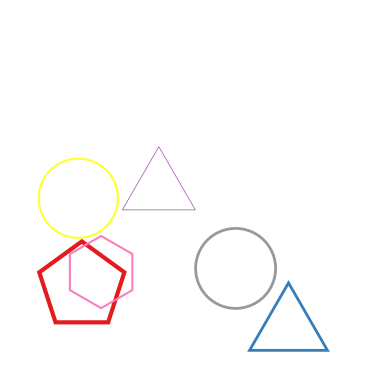[{"shape": "pentagon", "thickness": 3, "radius": 0.58, "center": [0.213, 0.257]}, {"shape": "triangle", "thickness": 2, "radius": 0.58, "center": [0.749, 0.148]}, {"shape": "triangle", "thickness": 0.5, "radius": 0.55, "center": [0.413, 0.51]}, {"shape": "circle", "thickness": 1.5, "radius": 0.51, "center": [0.204, 0.485]}, {"shape": "hexagon", "thickness": 1.5, "radius": 0.47, "center": [0.263, 0.293]}, {"shape": "circle", "thickness": 2, "radius": 0.52, "center": [0.612, 0.303]}]